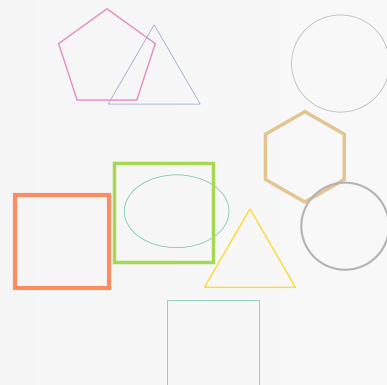[{"shape": "square", "thickness": 0.5, "radius": 0.6, "center": [0.55, 0.101]}, {"shape": "oval", "thickness": 0.5, "radius": 0.68, "center": [0.456, 0.451]}, {"shape": "square", "thickness": 3, "radius": 0.6, "center": [0.16, 0.372]}, {"shape": "triangle", "thickness": 0.5, "radius": 0.69, "center": [0.398, 0.798]}, {"shape": "pentagon", "thickness": 1, "radius": 0.66, "center": [0.276, 0.846]}, {"shape": "square", "thickness": 2.5, "radius": 0.64, "center": [0.422, 0.447]}, {"shape": "triangle", "thickness": 1, "radius": 0.68, "center": [0.645, 0.322]}, {"shape": "hexagon", "thickness": 2.5, "radius": 0.59, "center": [0.787, 0.593]}, {"shape": "circle", "thickness": 1.5, "radius": 0.57, "center": [0.891, 0.412]}, {"shape": "circle", "thickness": 0.5, "radius": 0.63, "center": [0.879, 0.835]}]